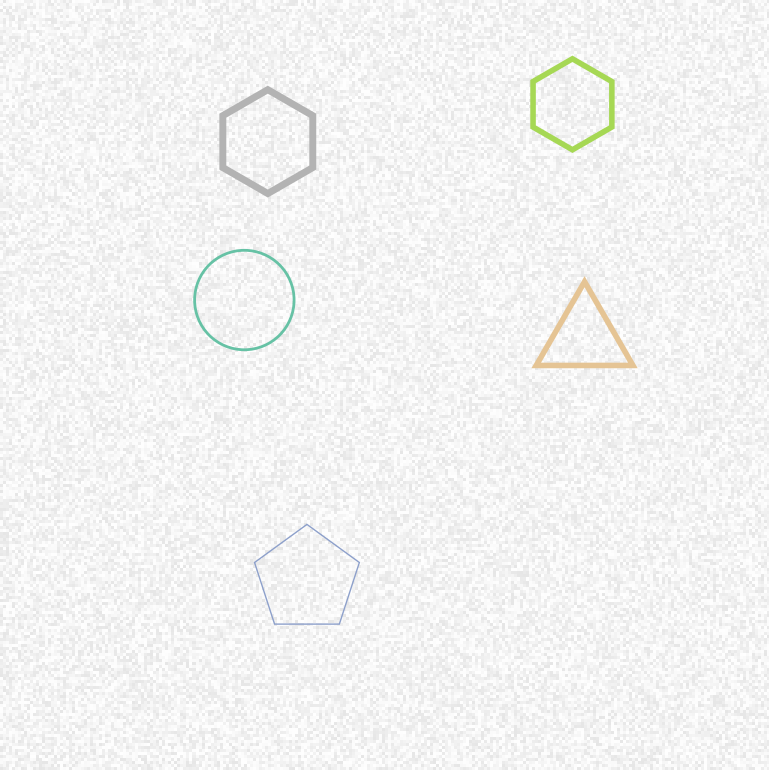[{"shape": "circle", "thickness": 1, "radius": 0.32, "center": [0.317, 0.61]}, {"shape": "pentagon", "thickness": 0.5, "radius": 0.36, "center": [0.399, 0.247]}, {"shape": "hexagon", "thickness": 2, "radius": 0.3, "center": [0.743, 0.865]}, {"shape": "triangle", "thickness": 2, "radius": 0.36, "center": [0.759, 0.562]}, {"shape": "hexagon", "thickness": 2.5, "radius": 0.34, "center": [0.348, 0.816]}]